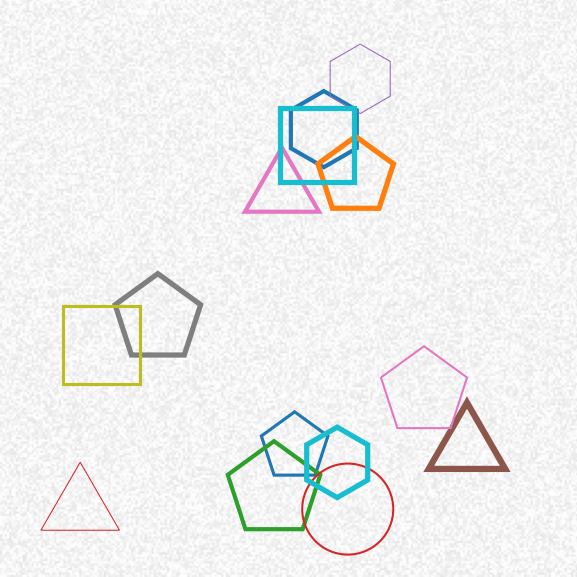[{"shape": "pentagon", "thickness": 1.5, "radius": 0.3, "center": [0.51, 0.225]}, {"shape": "hexagon", "thickness": 2, "radius": 0.33, "center": [0.561, 0.775]}, {"shape": "pentagon", "thickness": 2.5, "radius": 0.34, "center": [0.616, 0.694]}, {"shape": "pentagon", "thickness": 2, "radius": 0.42, "center": [0.475, 0.151]}, {"shape": "circle", "thickness": 1, "radius": 0.39, "center": [0.602, 0.118]}, {"shape": "triangle", "thickness": 0.5, "radius": 0.39, "center": [0.139, 0.12]}, {"shape": "hexagon", "thickness": 0.5, "radius": 0.3, "center": [0.624, 0.863]}, {"shape": "triangle", "thickness": 3, "radius": 0.38, "center": [0.809, 0.225]}, {"shape": "triangle", "thickness": 2, "radius": 0.37, "center": [0.488, 0.67]}, {"shape": "pentagon", "thickness": 1, "radius": 0.39, "center": [0.734, 0.321]}, {"shape": "pentagon", "thickness": 2.5, "radius": 0.39, "center": [0.273, 0.447]}, {"shape": "square", "thickness": 1.5, "radius": 0.34, "center": [0.176, 0.402]}, {"shape": "hexagon", "thickness": 2.5, "radius": 0.3, "center": [0.584, 0.198]}, {"shape": "square", "thickness": 2.5, "radius": 0.32, "center": [0.549, 0.748]}]